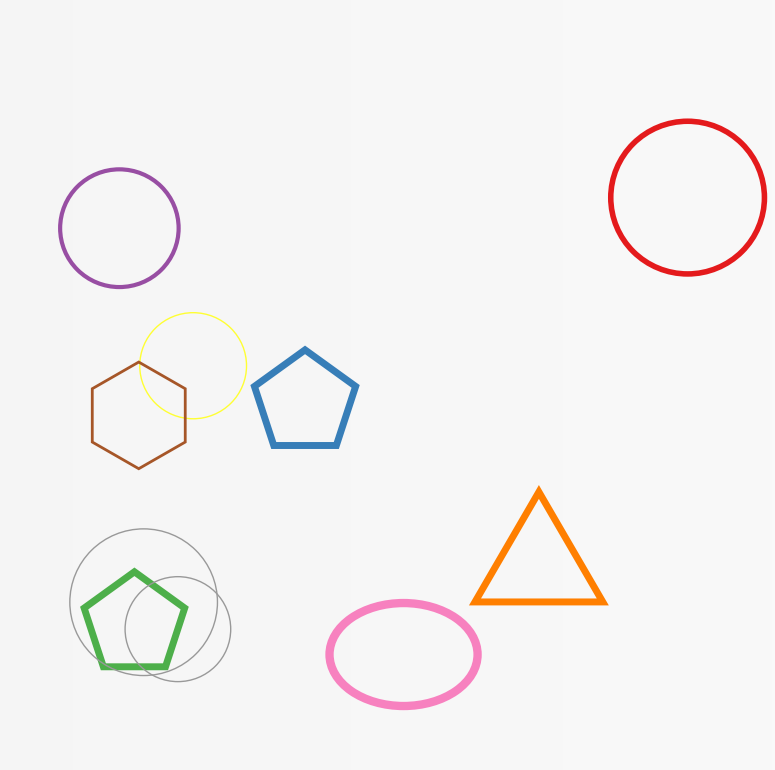[{"shape": "circle", "thickness": 2, "radius": 0.5, "center": [0.887, 0.743]}, {"shape": "pentagon", "thickness": 2.5, "radius": 0.34, "center": [0.394, 0.477]}, {"shape": "pentagon", "thickness": 2.5, "radius": 0.34, "center": [0.173, 0.189]}, {"shape": "circle", "thickness": 1.5, "radius": 0.38, "center": [0.154, 0.704]}, {"shape": "triangle", "thickness": 2.5, "radius": 0.48, "center": [0.695, 0.266]}, {"shape": "circle", "thickness": 0.5, "radius": 0.34, "center": [0.249, 0.525]}, {"shape": "hexagon", "thickness": 1, "radius": 0.35, "center": [0.179, 0.461]}, {"shape": "oval", "thickness": 3, "radius": 0.48, "center": [0.521, 0.15]}, {"shape": "circle", "thickness": 0.5, "radius": 0.48, "center": [0.185, 0.218]}, {"shape": "circle", "thickness": 0.5, "radius": 0.34, "center": [0.23, 0.183]}]